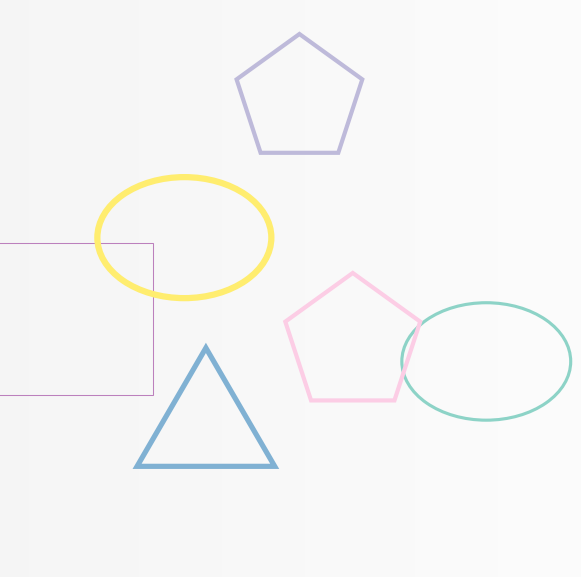[{"shape": "oval", "thickness": 1.5, "radius": 0.73, "center": [0.837, 0.373]}, {"shape": "pentagon", "thickness": 2, "radius": 0.57, "center": [0.515, 0.827]}, {"shape": "triangle", "thickness": 2.5, "radius": 0.68, "center": [0.354, 0.26]}, {"shape": "pentagon", "thickness": 2, "radius": 0.61, "center": [0.607, 0.404]}, {"shape": "square", "thickness": 0.5, "radius": 0.66, "center": [0.13, 0.447]}, {"shape": "oval", "thickness": 3, "radius": 0.75, "center": [0.317, 0.588]}]